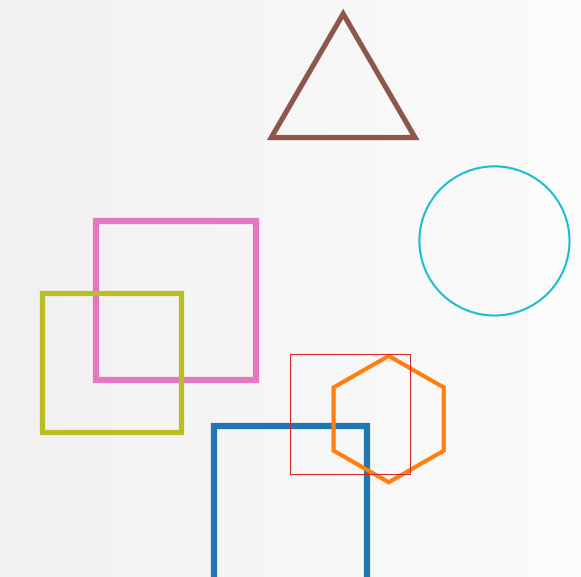[{"shape": "square", "thickness": 3, "radius": 0.66, "center": [0.499, 0.13]}, {"shape": "hexagon", "thickness": 2, "radius": 0.55, "center": [0.669, 0.273]}, {"shape": "square", "thickness": 0.5, "radius": 0.52, "center": [0.603, 0.282]}, {"shape": "triangle", "thickness": 2.5, "radius": 0.71, "center": [0.59, 0.832]}, {"shape": "square", "thickness": 3, "radius": 0.69, "center": [0.302, 0.479]}, {"shape": "square", "thickness": 2.5, "radius": 0.6, "center": [0.192, 0.371]}, {"shape": "circle", "thickness": 1, "radius": 0.65, "center": [0.851, 0.582]}]